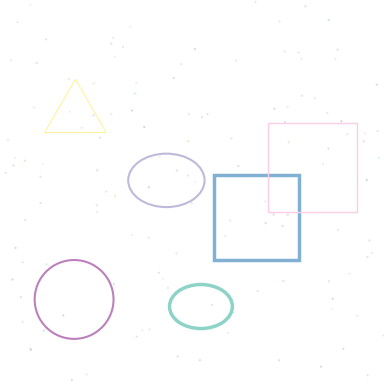[{"shape": "oval", "thickness": 2.5, "radius": 0.41, "center": [0.522, 0.204]}, {"shape": "oval", "thickness": 1.5, "radius": 0.5, "center": [0.432, 0.531]}, {"shape": "square", "thickness": 2.5, "radius": 0.55, "center": [0.665, 0.435]}, {"shape": "square", "thickness": 1, "radius": 0.58, "center": [0.812, 0.566]}, {"shape": "circle", "thickness": 1.5, "radius": 0.51, "center": [0.192, 0.222]}, {"shape": "triangle", "thickness": 0.5, "radius": 0.46, "center": [0.196, 0.702]}]